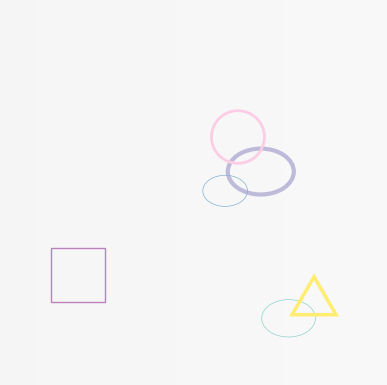[{"shape": "oval", "thickness": 0.5, "radius": 0.35, "center": [0.745, 0.173]}, {"shape": "oval", "thickness": 3, "radius": 0.43, "center": [0.673, 0.554]}, {"shape": "oval", "thickness": 0.5, "radius": 0.29, "center": [0.581, 0.504]}, {"shape": "circle", "thickness": 2, "radius": 0.34, "center": [0.614, 0.644]}, {"shape": "square", "thickness": 1, "radius": 0.35, "center": [0.202, 0.286]}, {"shape": "triangle", "thickness": 2.5, "radius": 0.33, "center": [0.811, 0.215]}]